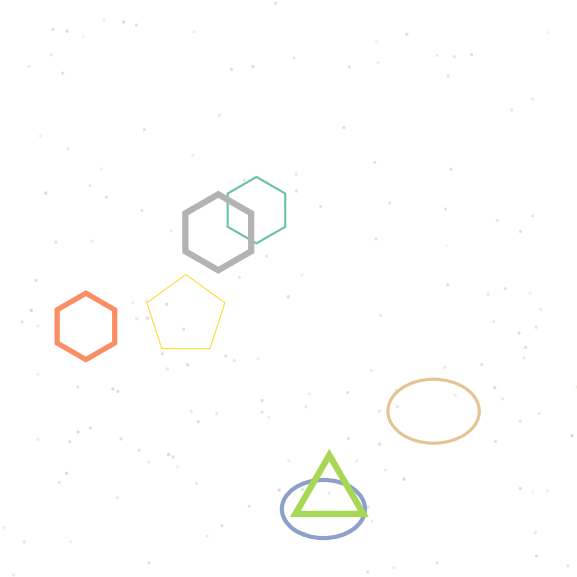[{"shape": "hexagon", "thickness": 1, "radius": 0.29, "center": [0.444, 0.635]}, {"shape": "hexagon", "thickness": 2.5, "radius": 0.29, "center": [0.149, 0.434]}, {"shape": "oval", "thickness": 2, "radius": 0.36, "center": [0.56, 0.118]}, {"shape": "triangle", "thickness": 3, "radius": 0.34, "center": [0.57, 0.143]}, {"shape": "pentagon", "thickness": 0.5, "radius": 0.35, "center": [0.322, 0.453]}, {"shape": "oval", "thickness": 1.5, "radius": 0.4, "center": [0.751, 0.287]}, {"shape": "hexagon", "thickness": 3, "radius": 0.33, "center": [0.378, 0.597]}]